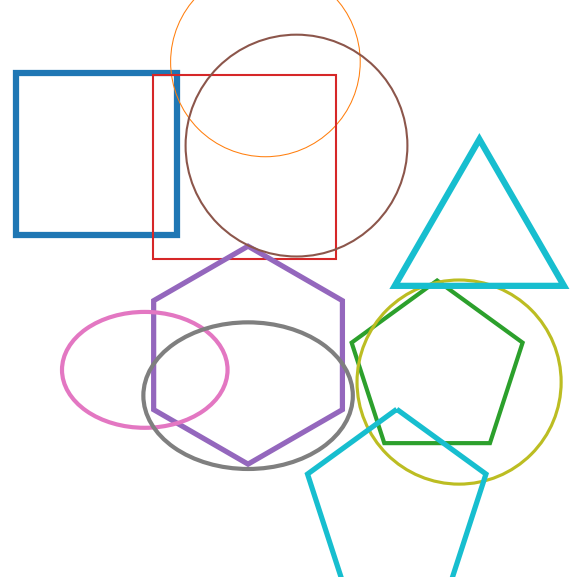[{"shape": "square", "thickness": 3, "radius": 0.7, "center": [0.167, 0.732]}, {"shape": "circle", "thickness": 0.5, "radius": 0.82, "center": [0.46, 0.892]}, {"shape": "pentagon", "thickness": 2, "radius": 0.78, "center": [0.757, 0.358]}, {"shape": "square", "thickness": 1, "radius": 0.79, "center": [0.423, 0.71]}, {"shape": "hexagon", "thickness": 2.5, "radius": 0.94, "center": [0.43, 0.384]}, {"shape": "circle", "thickness": 1, "radius": 0.96, "center": [0.513, 0.747]}, {"shape": "oval", "thickness": 2, "radius": 0.72, "center": [0.251, 0.359]}, {"shape": "oval", "thickness": 2, "radius": 0.91, "center": [0.43, 0.314]}, {"shape": "circle", "thickness": 1.5, "radius": 0.88, "center": [0.795, 0.338]}, {"shape": "pentagon", "thickness": 2.5, "radius": 0.81, "center": [0.687, 0.128]}, {"shape": "triangle", "thickness": 3, "radius": 0.85, "center": [0.83, 0.589]}]